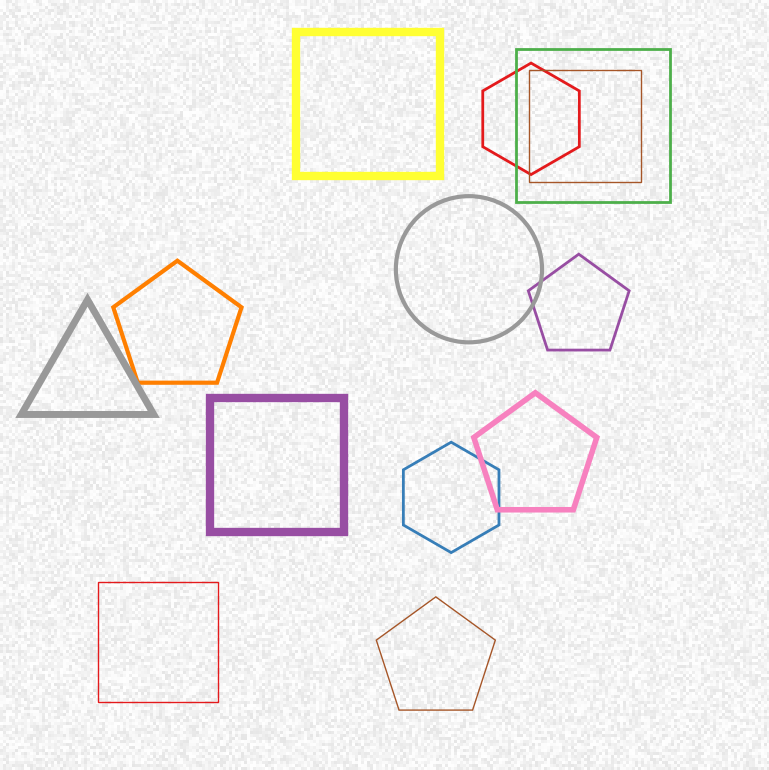[{"shape": "hexagon", "thickness": 1, "radius": 0.36, "center": [0.69, 0.846]}, {"shape": "square", "thickness": 0.5, "radius": 0.39, "center": [0.205, 0.166]}, {"shape": "hexagon", "thickness": 1, "radius": 0.36, "center": [0.586, 0.354]}, {"shape": "square", "thickness": 1, "radius": 0.5, "center": [0.77, 0.837]}, {"shape": "pentagon", "thickness": 1, "radius": 0.34, "center": [0.752, 0.601]}, {"shape": "square", "thickness": 3, "radius": 0.44, "center": [0.36, 0.396]}, {"shape": "pentagon", "thickness": 1.5, "radius": 0.44, "center": [0.23, 0.574]}, {"shape": "square", "thickness": 3, "radius": 0.47, "center": [0.478, 0.865]}, {"shape": "square", "thickness": 0.5, "radius": 0.36, "center": [0.759, 0.836]}, {"shape": "pentagon", "thickness": 0.5, "radius": 0.41, "center": [0.566, 0.144]}, {"shape": "pentagon", "thickness": 2, "radius": 0.42, "center": [0.695, 0.406]}, {"shape": "circle", "thickness": 1.5, "radius": 0.47, "center": [0.609, 0.65]}, {"shape": "triangle", "thickness": 2.5, "radius": 0.5, "center": [0.114, 0.511]}]